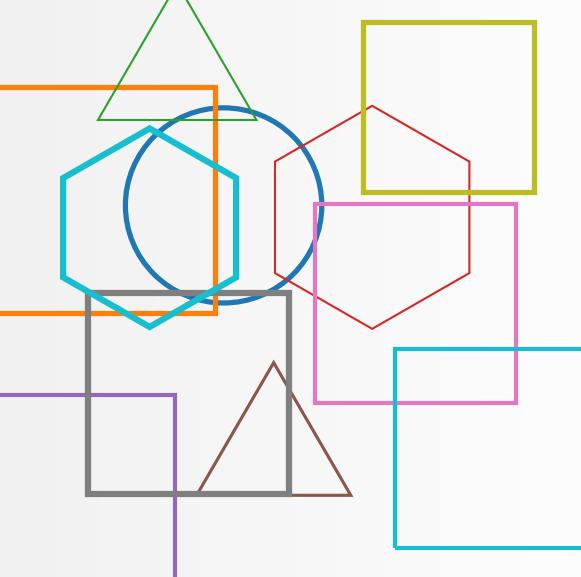[{"shape": "circle", "thickness": 2.5, "radius": 0.84, "center": [0.385, 0.643]}, {"shape": "square", "thickness": 2.5, "radius": 0.98, "center": [0.174, 0.653]}, {"shape": "triangle", "thickness": 1, "radius": 0.79, "center": [0.305, 0.87]}, {"shape": "hexagon", "thickness": 1, "radius": 0.97, "center": [0.64, 0.623]}, {"shape": "square", "thickness": 2, "radius": 0.96, "center": [0.108, 0.124]}, {"shape": "triangle", "thickness": 1.5, "radius": 0.77, "center": [0.471, 0.218]}, {"shape": "square", "thickness": 2, "radius": 0.86, "center": [0.715, 0.474]}, {"shape": "square", "thickness": 3, "radius": 0.87, "center": [0.324, 0.318]}, {"shape": "square", "thickness": 2.5, "radius": 0.74, "center": [0.771, 0.814]}, {"shape": "hexagon", "thickness": 3, "radius": 0.86, "center": [0.257, 0.605]}, {"shape": "square", "thickness": 2, "radius": 0.86, "center": [0.853, 0.222]}]